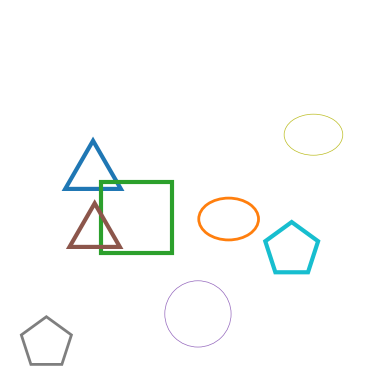[{"shape": "triangle", "thickness": 3, "radius": 0.42, "center": [0.242, 0.551]}, {"shape": "oval", "thickness": 2, "radius": 0.39, "center": [0.594, 0.431]}, {"shape": "square", "thickness": 3, "radius": 0.46, "center": [0.355, 0.434]}, {"shape": "circle", "thickness": 0.5, "radius": 0.43, "center": [0.514, 0.185]}, {"shape": "triangle", "thickness": 3, "radius": 0.38, "center": [0.246, 0.396]}, {"shape": "pentagon", "thickness": 2, "radius": 0.34, "center": [0.12, 0.109]}, {"shape": "oval", "thickness": 0.5, "radius": 0.38, "center": [0.814, 0.65]}, {"shape": "pentagon", "thickness": 3, "radius": 0.36, "center": [0.758, 0.351]}]